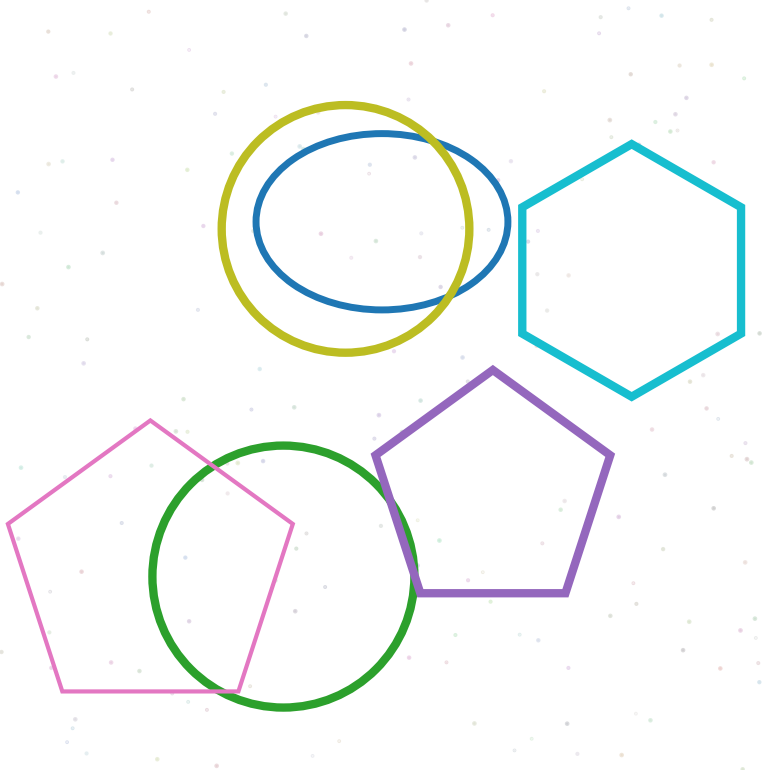[{"shape": "oval", "thickness": 2.5, "radius": 0.82, "center": [0.496, 0.712]}, {"shape": "circle", "thickness": 3, "radius": 0.85, "center": [0.368, 0.251]}, {"shape": "pentagon", "thickness": 3, "radius": 0.8, "center": [0.64, 0.359]}, {"shape": "pentagon", "thickness": 1.5, "radius": 0.97, "center": [0.195, 0.259]}, {"shape": "circle", "thickness": 3, "radius": 0.8, "center": [0.449, 0.703]}, {"shape": "hexagon", "thickness": 3, "radius": 0.82, "center": [0.82, 0.649]}]